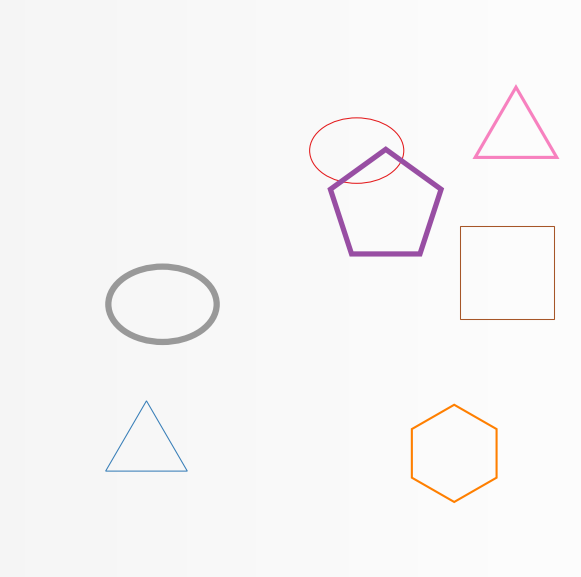[{"shape": "oval", "thickness": 0.5, "radius": 0.4, "center": [0.614, 0.738]}, {"shape": "triangle", "thickness": 0.5, "radius": 0.41, "center": [0.252, 0.224]}, {"shape": "pentagon", "thickness": 2.5, "radius": 0.5, "center": [0.664, 0.64]}, {"shape": "hexagon", "thickness": 1, "radius": 0.42, "center": [0.781, 0.214]}, {"shape": "square", "thickness": 0.5, "radius": 0.41, "center": [0.872, 0.527]}, {"shape": "triangle", "thickness": 1.5, "radius": 0.41, "center": [0.888, 0.767]}, {"shape": "oval", "thickness": 3, "radius": 0.47, "center": [0.28, 0.472]}]